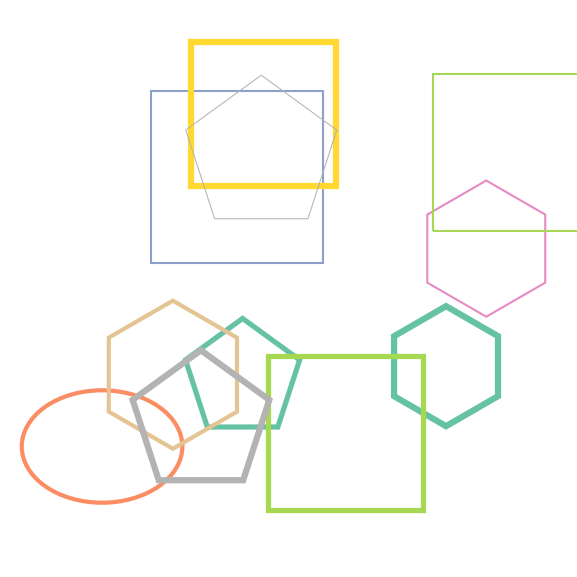[{"shape": "hexagon", "thickness": 3, "radius": 0.52, "center": [0.772, 0.365]}, {"shape": "pentagon", "thickness": 2.5, "radius": 0.52, "center": [0.42, 0.344]}, {"shape": "oval", "thickness": 2, "radius": 0.7, "center": [0.177, 0.226]}, {"shape": "square", "thickness": 1, "radius": 0.74, "center": [0.41, 0.693]}, {"shape": "hexagon", "thickness": 1, "radius": 0.59, "center": [0.842, 0.569]}, {"shape": "square", "thickness": 2.5, "radius": 0.67, "center": [0.598, 0.25]}, {"shape": "square", "thickness": 1, "radius": 0.68, "center": [0.886, 0.735]}, {"shape": "square", "thickness": 3, "radius": 0.63, "center": [0.456, 0.802]}, {"shape": "hexagon", "thickness": 2, "radius": 0.64, "center": [0.299, 0.35]}, {"shape": "pentagon", "thickness": 0.5, "radius": 0.69, "center": [0.452, 0.732]}, {"shape": "pentagon", "thickness": 3, "radius": 0.62, "center": [0.348, 0.268]}]